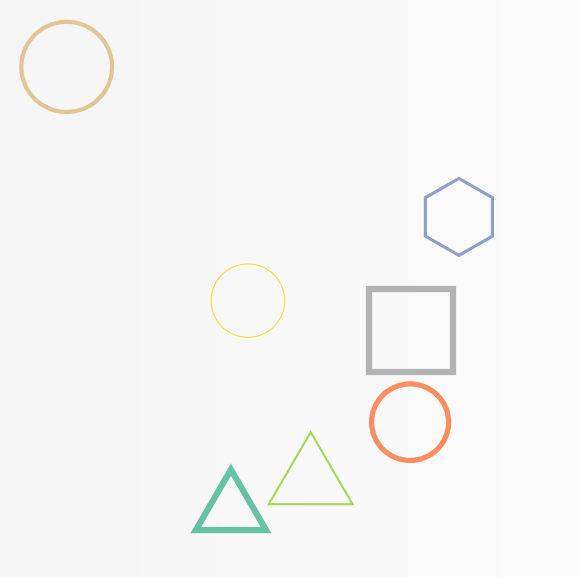[{"shape": "triangle", "thickness": 3, "radius": 0.35, "center": [0.397, 0.116]}, {"shape": "circle", "thickness": 2.5, "radius": 0.33, "center": [0.706, 0.268]}, {"shape": "hexagon", "thickness": 1.5, "radius": 0.33, "center": [0.79, 0.624]}, {"shape": "triangle", "thickness": 1, "radius": 0.42, "center": [0.535, 0.168]}, {"shape": "circle", "thickness": 0.5, "radius": 0.32, "center": [0.427, 0.479]}, {"shape": "circle", "thickness": 2, "radius": 0.39, "center": [0.115, 0.883]}, {"shape": "square", "thickness": 3, "radius": 0.36, "center": [0.708, 0.427]}]